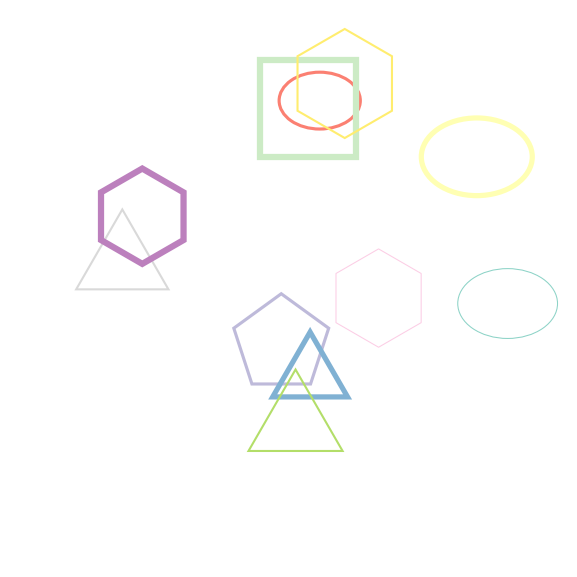[{"shape": "oval", "thickness": 0.5, "radius": 0.43, "center": [0.879, 0.474]}, {"shape": "oval", "thickness": 2.5, "radius": 0.48, "center": [0.826, 0.728]}, {"shape": "pentagon", "thickness": 1.5, "radius": 0.43, "center": [0.487, 0.404]}, {"shape": "oval", "thickness": 1.5, "radius": 0.35, "center": [0.554, 0.825]}, {"shape": "triangle", "thickness": 2.5, "radius": 0.37, "center": [0.537, 0.349]}, {"shape": "triangle", "thickness": 1, "radius": 0.47, "center": [0.512, 0.265]}, {"shape": "hexagon", "thickness": 0.5, "radius": 0.43, "center": [0.656, 0.483]}, {"shape": "triangle", "thickness": 1, "radius": 0.46, "center": [0.212, 0.544]}, {"shape": "hexagon", "thickness": 3, "radius": 0.41, "center": [0.246, 0.625]}, {"shape": "square", "thickness": 3, "radius": 0.42, "center": [0.533, 0.811]}, {"shape": "hexagon", "thickness": 1, "radius": 0.47, "center": [0.597, 0.855]}]